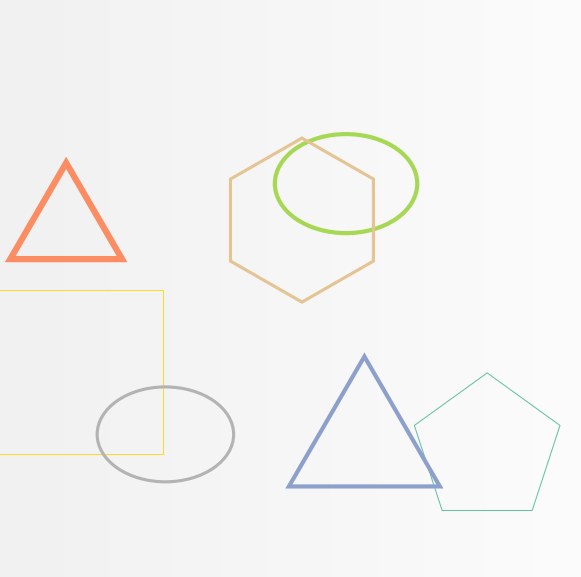[{"shape": "pentagon", "thickness": 0.5, "radius": 0.66, "center": [0.838, 0.222]}, {"shape": "triangle", "thickness": 3, "radius": 0.56, "center": [0.114, 0.606]}, {"shape": "triangle", "thickness": 2, "radius": 0.75, "center": [0.627, 0.232]}, {"shape": "oval", "thickness": 2, "radius": 0.61, "center": [0.595, 0.681]}, {"shape": "square", "thickness": 0.5, "radius": 0.71, "center": [0.138, 0.355]}, {"shape": "hexagon", "thickness": 1.5, "radius": 0.71, "center": [0.519, 0.618]}, {"shape": "oval", "thickness": 1.5, "radius": 0.59, "center": [0.285, 0.247]}]